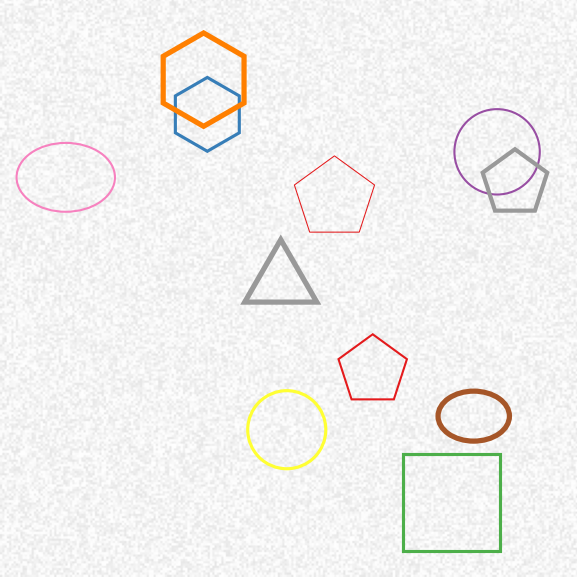[{"shape": "pentagon", "thickness": 1, "radius": 0.31, "center": [0.645, 0.358]}, {"shape": "pentagon", "thickness": 0.5, "radius": 0.37, "center": [0.579, 0.656]}, {"shape": "hexagon", "thickness": 1.5, "radius": 0.32, "center": [0.359, 0.801]}, {"shape": "square", "thickness": 1.5, "radius": 0.42, "center": [0.781, 0.129]}, {"shape": "circle", "thickness": 1, "radius": 0.37, "center": [0.861, 0.736]}, {"shape": "hexagon", "thickness": 2.5, "radius": 0.4, "center": [0.353, 0.861]}, {"shape": "circle", "thickness": 1.5, "radius": 0.34, "center": [0.497, 0.255]}, {"shape": "oval", "thickness": 2.5, "radius": 0.31, "center": [0.82, 0.279]}, {"shape": "oval", "thickness": 1, "radius": 0.43, "center": [0.114, 0.692]}, {"shape": "pentagon", "thickness": 2, "radius": 0.29, "center": [0.892, 0.682]}, {"shape": "triangle", "thickness": 2.5, "radius": 0.36, "center": [0.486, 0.512]}]